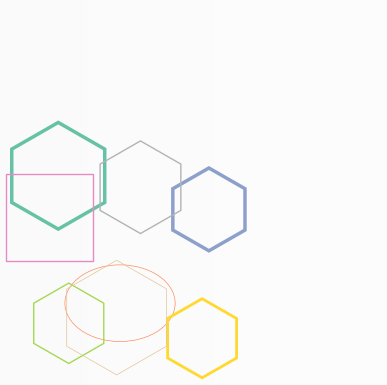[{"shape": "hexagon", "thickness": 2.5, "radius": 0.69, "center": [0.15, 0.543]}, {"shape": "oval", "thickness": 0.5, "radius": 0.71, "center": [0.31, 0.212]}, {"shape": "hexagon", "thickness": 2.5, "radius": 0.54, "center": [0.539, 0.456]}, {"shape": "square", "thickness": 1, "radius": 0.56, "center": [0.127, 0.435]}, {"shape": "hexagon", "thickness": 1, "radius": 0.52, "center": [0.177, 0.16]}, {"shape": "hexagon", "thickness": 2, "radius": 0.51, "center": [0.522, 0.121]}, {"shape": "hexagon", "thickness": 0.5, "radius": 0.74, "center": [0.301, 0.175]}, {"shape": "hexagon", "thickness": 1, "radius": 0.6, "center": [0.363, 0.514]}]